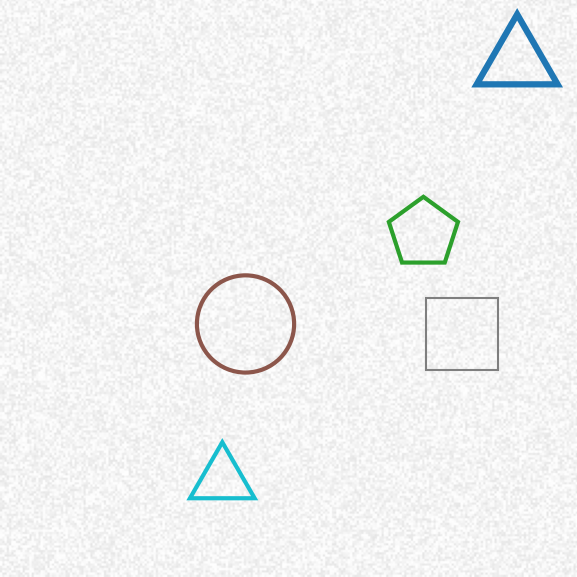[{"shape": "triangle", "thickness": 3, "radius": 0.4, "center": [0.896, 0.894]}, {"shape": "pentagon", "thickness": 2, "radius": 0.31, "center": [0.733, 0.595]}, {"shape": "circle", "thickness": 2, "radius": 0.42, "center": [0.425, 0.438]}, {"shape": "square", "thickness": 1, "radius": 0.31, "center": [0.8, 0.421]}, {"shape": "triangle", "thickness": 2, "radius": 0.32, "center": [0.385, 0.169]}]